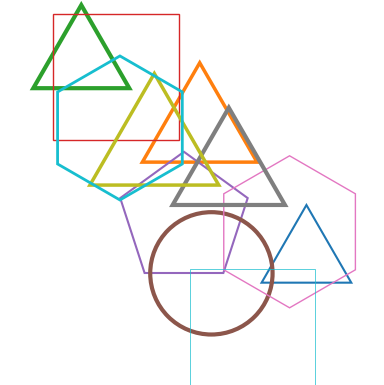[{"shape": "triangle", "thickness": 1.5, "radius": 0.67, "center": [0.796, 0.333]}, {"shape": "triangle", "thickness": 2.5, "radius": 0.86, "center": [0.519, 0.665]}, {"shape": "triangle", "thickness": 3, "radius": 0.72, "center": [0.211, 0.843]}, {"shape": "square", "thickness": 1, "radius": 0.82, "center": [0.302, 0.8]}, {"shape": "pentagon", "thickness": 1.5, "radius": 0.87, "center": [0.478, 0.432]}, {"shape": "circle", "thickness": 3, "radius": 0.79, "center": [0.549, 0.29]}, {"shape": "hexagon", "thickness": 1, "radius": 0.99, "center": [0.752, 0.398]}, {"shape": "triangle", "thickness": 3, "radius": 0.84, "center": [0.594, 0.552]}, {"shape": "triangle", "thickness": 2.5, "radius": 0.97, "center": [0.401, 0.616]}, {"shape": "hexagon", "thickness": 2, "radius": 0.94, "center": [0.312, 0.668]}, {"shape": "square", "thickness": 0.5, "radius": 0.82, "center": [0.656, 0.137]}]